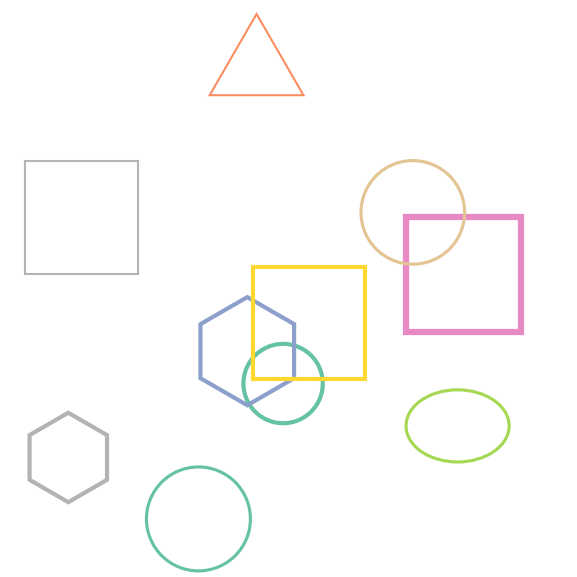[{"shape": "circle", "thickness": 1.5, "radius": 0.45, "center": [0.344, 0.101]}, {"shape": "circle", "thickness": 2, "radius": 0.34, "center": [0.49, 0.335]}, {"shape": "triangle", "thickness": 1, "radius": 0.47, "center": [0.444, 0.881]}, {"shape": "hexagon", "thickness": 2, "radius": 0.47, "center": [0.428, 0.391]}, {"shape": "square", "thickness": 3, "radius": 0.5, "center": [0.803, 0.523]}, {"shape": "oval", "thickness": 1.5, "radius": 0.45, "center": [0.792, 0.262]}, {"shape": "square", "thickness": 2, "radius": 0.49, "center": [0.535, 0.44]}, {"shape": "circle", "thickness": 1.5, "radius": 0.45, "center": [0.715, 0.631]}, {"shape": "hexagon", "thickness": 2, "radius": 0.39, "center": [0.118, 0.207]}, {"shape": "square", "thickness": 1, "radius": 0.49, "center": [0.142, 0.623]}]